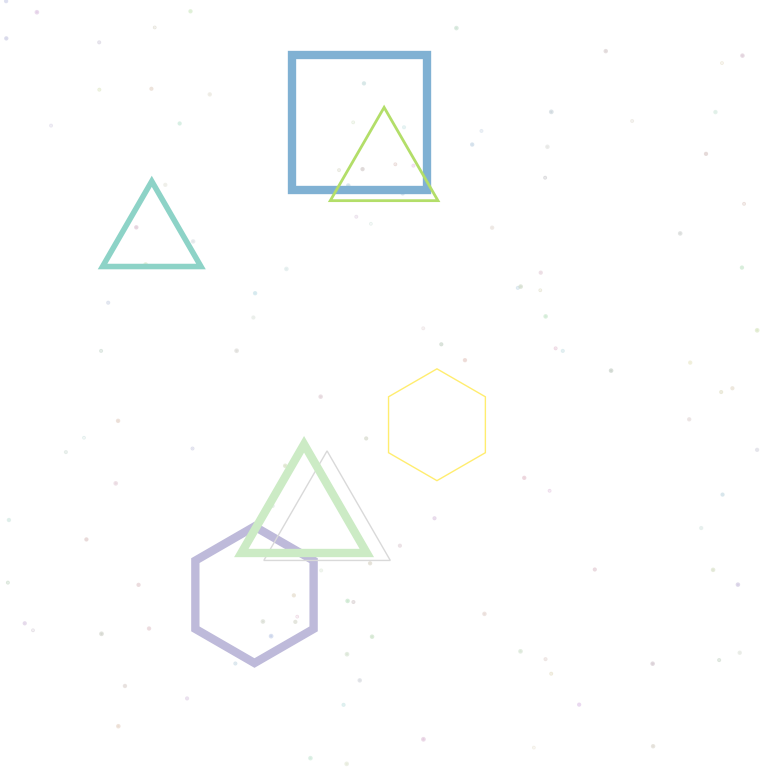[{"shape": "triangle", "thickness": 2, "radius": 0.37, "center": [0.197, 0.691]}, {"shape": "hexagon", "thickness": 3, "radius": 0.44, "center": [0.33, 0.228]}, {"shape": "square", "thickness": 3, "radius": 0.44, "center": [0.467, 0.841]}, {"shape": "triangle", "thickness": 1, "radius": 0.4, "center": [0.499, 0.78]}, {"shape": "triangle", "thickness": 0.5, "radius": 0.47, "center": [0.425, 0.32]}, {"shape": "triangle", "thickness": 3, "radius": 0.47, "center": [0.395, 0.329]}, {"shape": "hexagon", "thickness": 0.5, "radius": 0.36, "center": [0.567, 0.448]}]